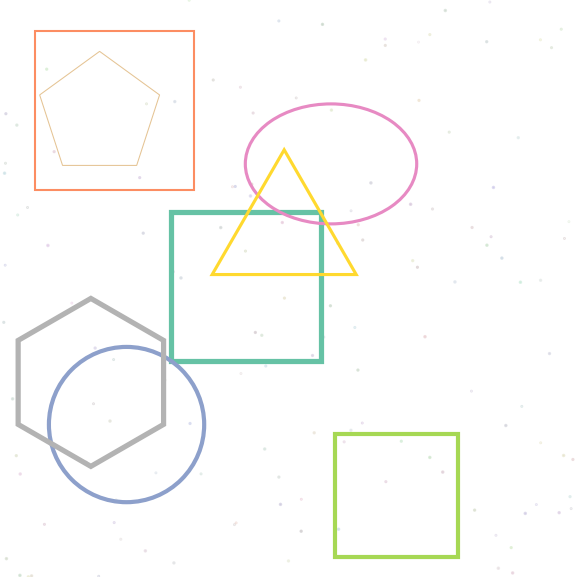[{"shape": "square", "thickness": 2.5, "radius": 0.65, "center": [0.426, 0.503]}, {"shape": "square", "thickness": 1, "radius": 0.69, "center": [0.198, 0.808]}, {"shape": "circle", "thickness": 2, "radius": 0.67, "center": [0.219, 0.264]}, {"shape": "oval", "thickness": 1.5, "radius": 0.74, "center": [0.573, 0.715]}, {"shape": "square", "thickness": 2, "radius": 0.53, "center": [0.687, 0.142]}, {"shape": "triangle", "thickness": 1.5, "radius": 0.72, "center": [0.492, 0.596]}, {"shape": "pentagon", "thickness": 0.5, "radius": 0.55, "center": [0.172, 0.801]}, {"shape": "hexagon", "thickness": 2.5, "radius": 0.73, "center": [0.157, 0.337]}]